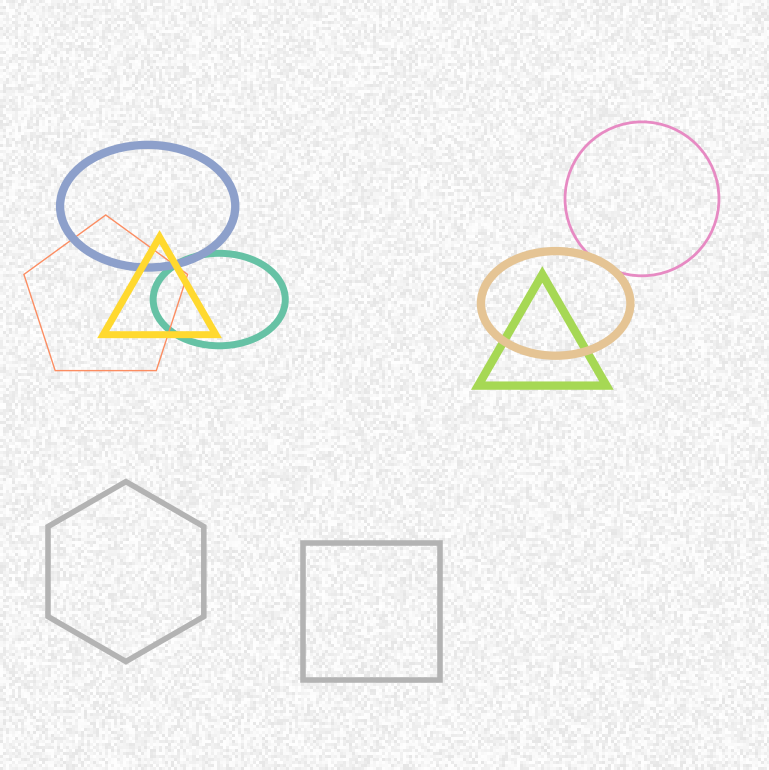[{"shape": "oval", "thickness": 2.5, "radius": 0.43, "center": [0.285, 0.611]}, {"shape": "pentagon", "thickness": 0.5, "radius": 0.56, "center": [0.137, 0.609]}, {"shape": "oval", "thickness": 3, "radius": 0.57, "center": [0.192, 0.732]}, {"shape": "circle", "thickness": 1, "radius": 0.5, "center": [0.834, 0.742]}, {"shape": "triangle", "thickness": 3, "radius": 0.48, "center": [0.704, 0.547]}, {"shape": "triangle", "thickness": 2.5, "radius": 0.42, "center": [0.207, 0.608]}, {"shape": "oval", "thickness": 3, "radius": 0.49, "center": [0.722, 0.606]}, {"shape": "hexagon", "thickness": 2, "radius": 0.58, "center": [0.164, 0.258]}, {"shape": "square", "thickness": 2, "radius": 0.44, "center": [0.482, 0.206]}]